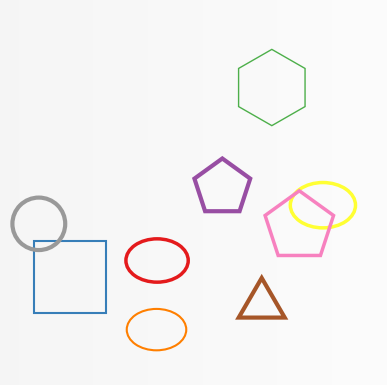[{"shape": "oval", "thickness": 2.5, "radius": 0.4, "center": [0.405, 0.323]}, {"shape": "square", "thickness": 1.5, "radius": 0.47, "center": [0.181, 0.28]}, {"shape": "hexagon", "thickness": 1, "radius": 0.5, "center": [0.701, 0.773]}, {"shape": "pentagon", "thickness": 3, "radius": 0.38, "center": [0.574, 0.513]}, {"shape": "oval", "thickness": 1.5, "radius": 0.38, "center": [0.404, 0.144]}, {"shape": "oval", "thickness": 2.5, "radius": 0.42, "center": [0.833, 0.467]}, {"shape": "triangle", "thickness": 3, "radius": 0.34, "center": [0.675, 0.209]}, {"shape": "pentagon", "thickness": 2.5, "radius": 0.46, "center": [0.772, 0.412]}, {"shape": "circle", "thickness": 3, "radius": 0.34, "center": [0.1, 0.419]}]